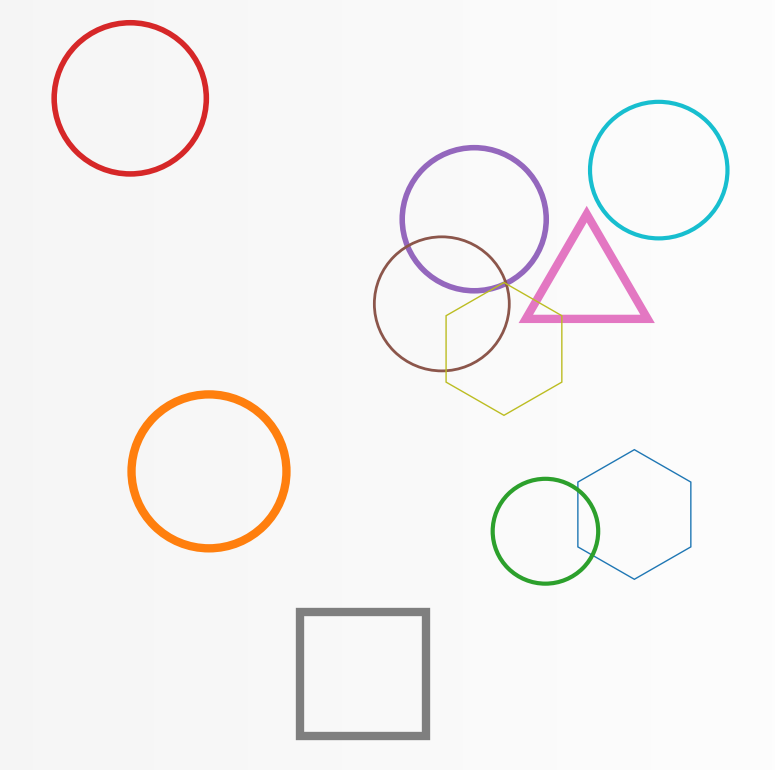[{"shape": "hexagon", "thickness": 0.5, "radius": 0.42, "center": [0.819, 0.332]}, {"shape": "circle", "thickness": 3, "radius": 0.5, "center": [0.27, 0.388]}, {"shape": "circle", "thickness": 1.5, "radius": 0.34, "center": [0.704, 0.31]}, {"shape": "circle", "thickness": 2, "radius": 0.49, "center": [0.168, 0.872]}, {"shape": "circle", "thickness": 2, "radius": 0.46, "center": [0.612, 0.715]}, {"shape": "circle", "thickness": 1, "radius": 0.44, "center": [0.57, 0.605]}, {"shape": "triangle", "thickness": 3, "radius": 0.45, "center": [0.757, 0.631]}, {"shape": "square", "thickness": 3, "radius": 0.4, "center": [0.468, 0.125]}, {"shape": "hexagon", "thickness": 0.5, "radius": 0.43, "center": [0.65, 0.547]}, {"shape": "circle", "thickness": 1.5, "radius": 0.44, "center": [0.85, 0.779]}]